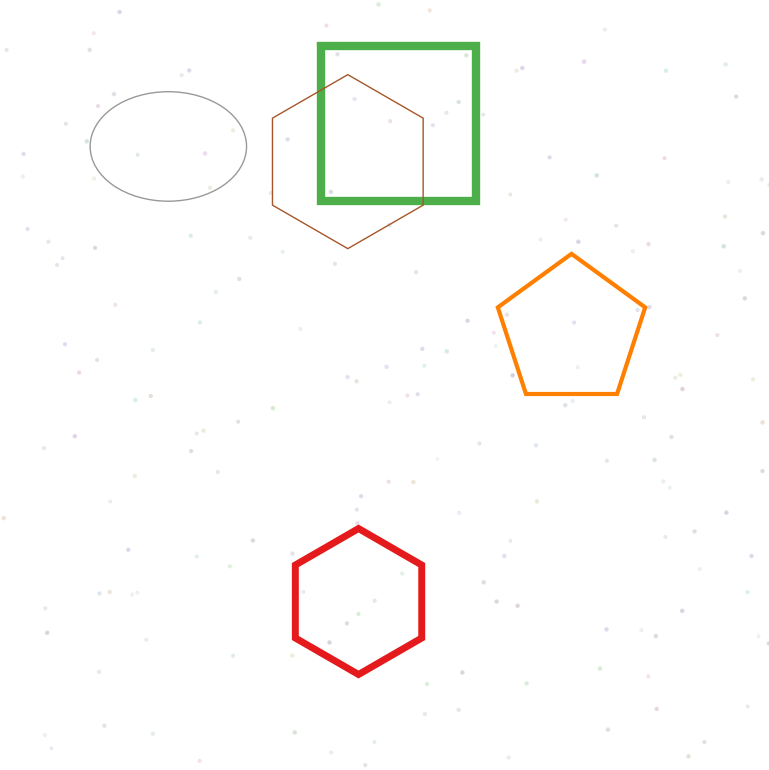[{"shape": "hexagon", "thickness": 2.5, "radius": 0.47, "center": [0.466, 0.219]}, {"shape": "square", "thickness": 3, "radius": 0.51, "center": [0.517, 0.84]}, {"shape": "pentagon", "thickness": 1.5, "radius": 0.5, "center": [0.742, 0.57]}, {"shape": "hexagon", "thickness": 0.5, "radius": 0.56, "center": [0.452, 0.79]}, {"shape": "oval", "thickness": 0.5, "radius": 0.51, "center": [0.219, 0.81]}]